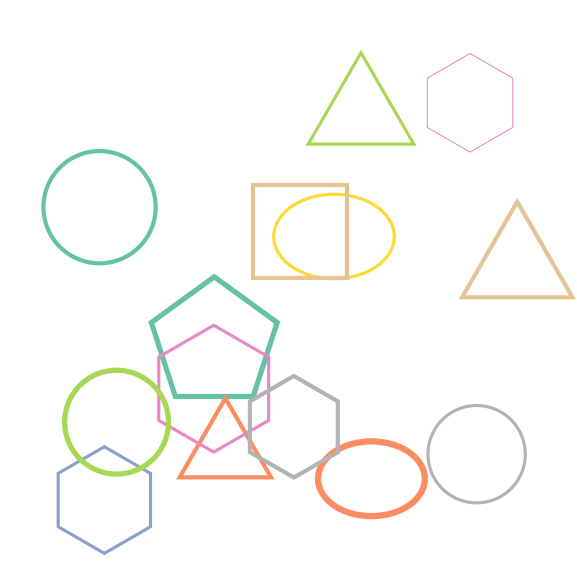[{"shape": "pentagon", "thickness": 2.5, "radius": 0.57, "center": [0.371, 0.405]}, {"shape": "circle", "thickness": 2, "radius": 0.49, "center": [0.172, 0.64]}, {"shape": "oval", "thickness": 3, "radius": 0.46, "center": [0.643, 0.17]}, {"shape": "triangle", "thickness": 2, "radius": 0.46, "center": [0.39, 0.218]}, {"shape": "hexagon", "thickness": 1.5, "radius": 0.46, "center": [0.181, 0.133]}, {"shape": "hexagon", "thickness": 0.5, "radius": 0.43, "center": [0.814, 0.821]}, {"shape": "hexagon", "thickness": 1.5, "radius": 0.55, "center": [0.37, 0.326]}, {"shape": "circle", "thickness": 2.5, "radius": 0.45, "center": [0.202, 0.268]}, {"shape": "triangle", "thickness": 1.5, "radius": 0.53, "center": [0.625, 0.802]}, {"shape": "oval", "thickness": 1.5, "radius": 0.52, "center": [0.578, 0.59]}, {"shape": "triangle", "thickness": 2, "radius": 0.55, "center": [0.896, 0.54]}, {"shape": "square", "thickness": 2, "radius": 0.41, "center": [0.52, 0.598]}, {"shape": "circle", "thickness": 1.5, "radius": 0.42, "center": [0.825, 0.213]}, {"shape": "hexagon", "thickness": 2, "radius": 0.44, "center": [0.509, 0.26]}]